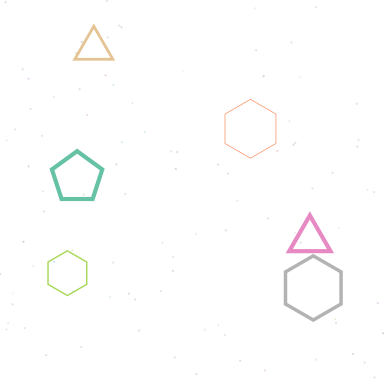[{"shape": "pentagon", "thickness": 3, "radius": 0.34, "center": [0.2, 0.539]}, {"shape": "hexagon", "thickness": 0.5, "radius": 0.38, "center": [0.651, 0.665]}, {"shape": "triangle", "thickness": 3, "radius": 0.31, "center": [0.805, 0.379]}, {"shape": "hexagon", "thickness": 1, "radius": 0.29, "center": [0.175, 0.29]}, {"shape": "triangle", "thickness": 2, "radius": 0.29, "center": [0.244, 0.875]}, {"shape": "hexagon", "thickness": 2.5, "radius": 0.42, "center": [0.814, 0.252]}]